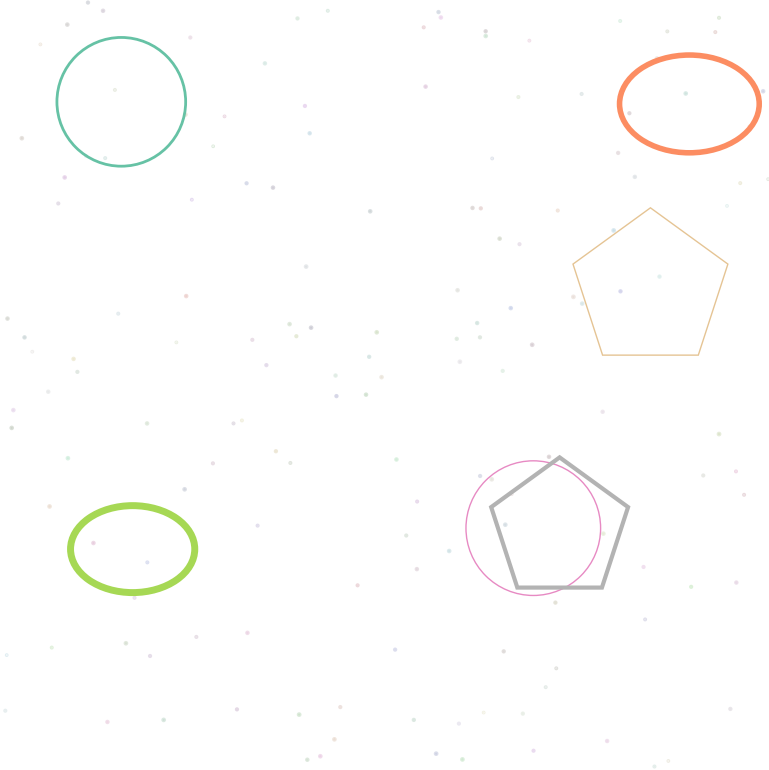[{"shape": "circle", "thickness": 1, "radius": 0.42, "center": [0.158, 0.868]}, {"shape": "oval", "thickness": 2, "radius": 0.45, "center": [0.895, 0.865]}, {"shape": "circle", "thickness": 0.5, "radius": 0.44, "center": [0.693, 0.314]}, {"shape": "oval", "thickness": 2.5, "radius": 0.4, "center": [0.172, 0.287]}, {"shape": "pentagon", "thickness": 0.5, "radius": 0.53, "center": [0.845, 0.624]}, {"shape": "pentagon", "thickness": 1.5, "radius": 0.47, "center": [0.727, 0.313]}]